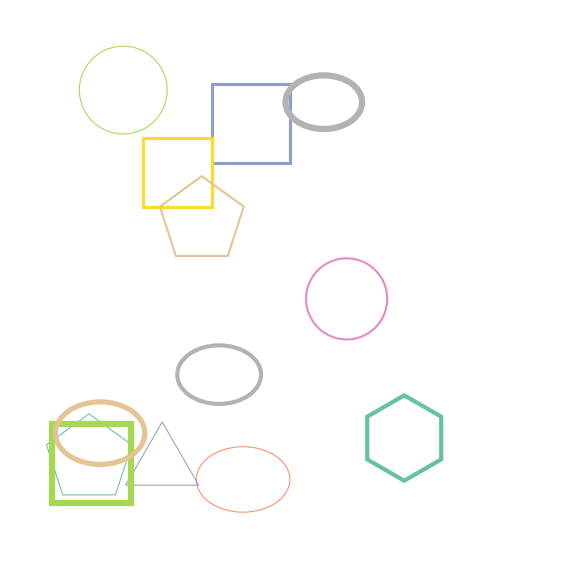[{"shape": "hexagon", "thickness": 2, "radius": 0.37, "center": [0.7, 0.241]}, {"shape": "pentagon", "thickness": 0.5, "radius": 0.39, "center": [0.154, 0.205]}, {"shape": "oval", "thickness": 0.5, "radius": 0.4, "center": [0.421, 0.169]}, {"shape": "triangle", "thickness": 0.5, "radius": 0.36, "center": [0.281, 0.195]}, {"shape": "square", "thickness": 1.5, "radius": 0.34, "center": [0.435, 0.785]}, {"shape": "circle", "thickness": 1, "radius": 0.35, "center": [0.6, 0.482]}, {"shape": "square", "thickness": 3, "radius": 0.34, "center": [0.158, 0.196]}, {"shape": "circle", "thickness": 0.5, "radius": 0.38, "center": [0.213, 0.843]}, {"shape": "square", "thickness": 1.5, "radius": 0.3, "center": [0.307, 0.7]}, {"shape": "pentagon", "thickness": 1, "radius": 0.38, "center": [0.349, 0.618]}, {"shape": "oval", "thickness": 2.5, "radius": 0.39, "center": [0.173, 0.249]}, {"shape": "oval", "thickness": 2, "radius": 0.36, "center": [0.379, 0.35]}, {"shape": "oval", "thickness": 3, "radius": 0.33, "center": [0.561, 0.822]}]